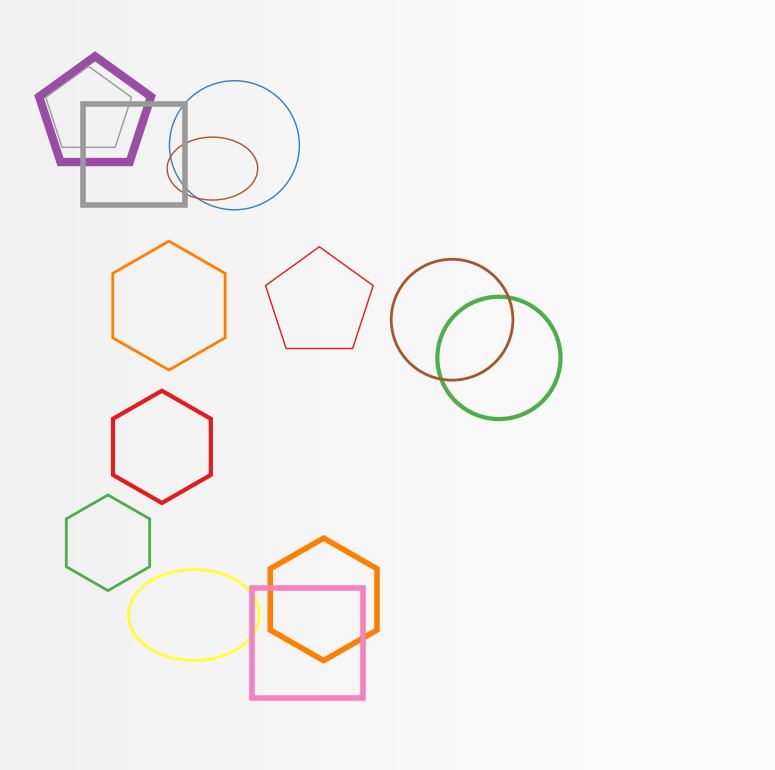[{"shape": "hexagon", "thickness": 1.5, "radius": 0.36, "center": [0.209, 0.42]}, {"shape": "pentagon", "thickness": 0.5, "radius": 0.37, "center": [0.412, 0.606]}, {"shape": "circle", "thickness": 0.5, "radius": 0.42, "center": [0.302, 0.811]}, {"shape": "circle", "thickness": 1.5, "radius": 0.4, "center": [0.644, 0.535]}, {"shape": "hexagon", "thickness": 1, "radius": 0.31, "center": [0.139, 0.295]}, {"shape": "pentagon", "thickness": 3, "radius": 0.38, "center": [0.123, 0.851]}, {"shape": "hexagon", "thickness": 1, "radius": 0.42, "center": [0.218, 0.603]}, {"shape": "hexagon", "thickness": 2, "radius": 0.4, "center": [0.418, 0.222]}, {"shape": "oval", "thickness": 1, "radius": 0.42, "center": [0.25, 0.201]}, {"shape": "oval", "thickness": 0.5, "radius": 0.29, "center": [0.274, 0.781]}, {"shape": "circle", "thickness": 1, "radius": 0.39, "center": [0.583, 0.585]}, {"shape": "square", "thickness": 2, "radius": 0.36, "center": [0.396, 0.165]}, {"shape": "square", "thickness": 2, "radius": 0.33, "center": [0.173, 0.799]}, {"shape": "pentagon", "thickness": 0.5, "radius": 0.29, "center": [0.114, 0.856]}]